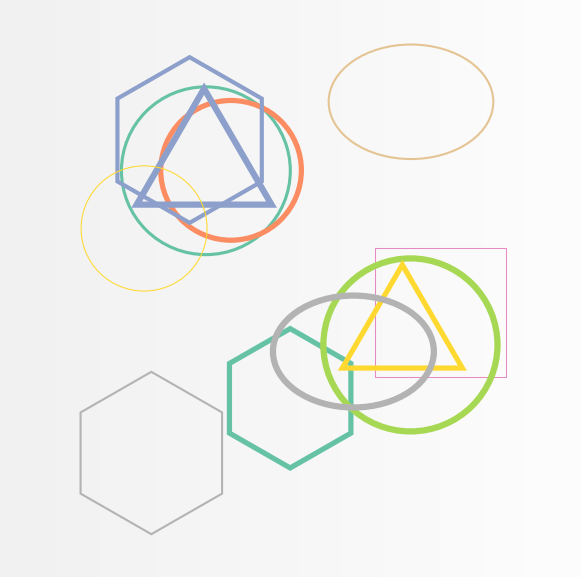[{"shape": "circle", "thickness": 1.5, "radius": 0.73, "center": [0.354, 0.703]}, {"shape": "hexagon", "thickness": 2.5, "radius": 0.6, "center": [0.499, 0.309]}, {"shape": "circle", "thickness": 2.5, "radius": 0.6, "center": [0.398, 0.704]}, {"shape": "hexagon", "thickness": 2, "radius": 0.72, "center": [0.326, 0.757]}, {"shape": "triangle", "thickness": 3, "radius": 0.67, "center": [0.351, 0.712]}, {"shape": "square", "thickness": 0.5, "radius": 0.56, "center": [0.758, 0.458]}, {"shape": "circle", "thickness": 3, "radius": 0.75, "center": [0.706, 0.402]}, {"shape": "circle", "thickness": 0.5, "radius": 0.54, "center": [0.248, 0.604]}, {"shape": "triangle", "thickness": 2.5, "radius": 0.6, "center": [0.692, 0.421]}, {"shape": "oval", "thickness": 1, "radius": 0.71, "center": [0.707, 0.823]}, {"shape": "hexagon", "thickness": 1, "radius": 0.7, "center": [0.26, 0.215]}, {"shape": "oval", "thickness": 3, "radius": 0.69, "center": [0.608, 0.39]}]